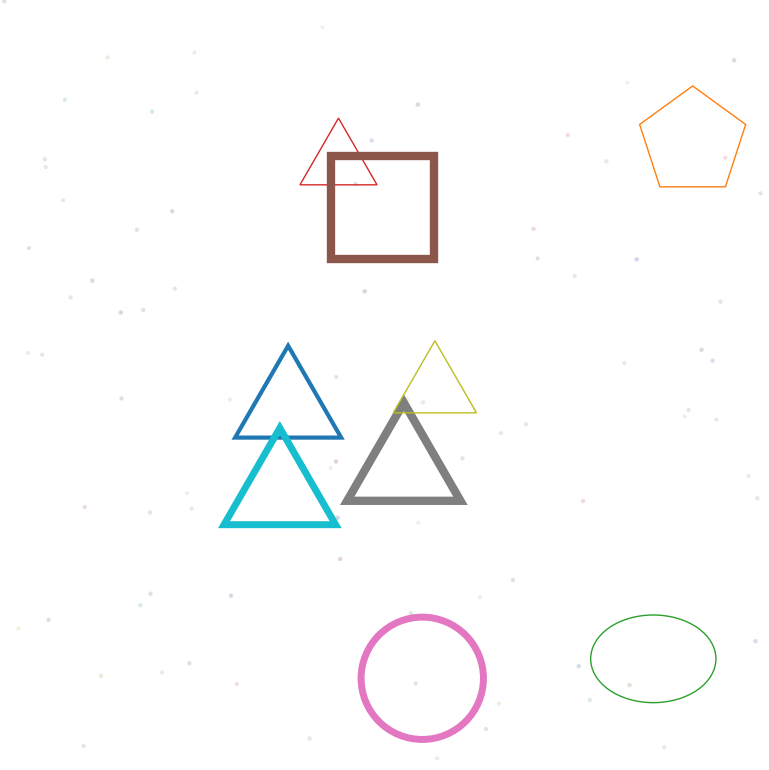[{"shape": "triangle", "thickness": 1.5, "radius": 0.4, "center": [0.374, 0.471]}, {"shape": "pentagon", "thickness": 0.5, "radius": 0.36, "center": [0.9, 0.816]}, {"shape": "oval", "thickness": 0.5, "radius": 0.41, "center": [0.848, 0.144]}, {"shape": "triangle", "thickness": 0.5, "radius": 0.29, "center": [0.44, 0.789]}, {"shape": "square", "thickness": 3, "radius": 0.33, "center": [0.497, 0.731]}, {"shape": "circle", "thickness": 2.5, "radius": 0.4, "center": [0.548, 0.119]}, {"shape": "triangle", "thickness": 3, "radius": 0.42, "center": [0.524, 0.392]}, {"shape": "triangle", "thickness": 0.5, "radius": 0.31, "center": [0.565, 0.495]}, {"shape": "triangle", "thickness": 2.5, "radius": 0.42, "center": [0.363, 0.36]}]